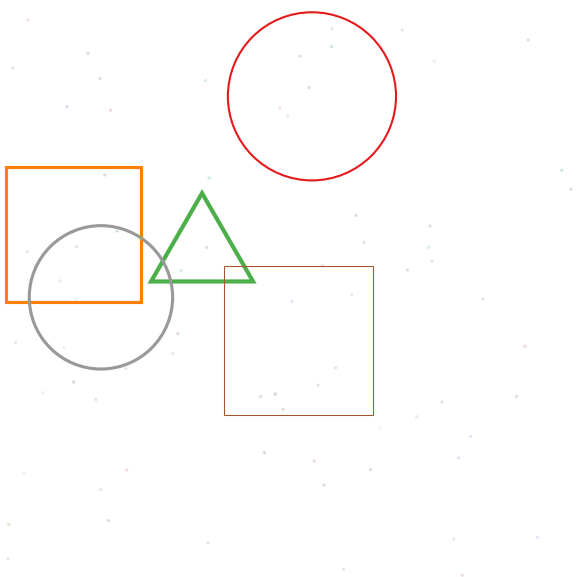[{"shape": "circle", "thickness": 1, "radius": 0.73, "center": [0.54, 0.832]}, {"shape": "triangle", "thickness": 2, "radius": 0.51, "center": [0.35, 0.563]}, {"shape": "square", "thickness": 1.5, "radius": 0.58, "center": [0.128, 0.593]}, {"shape": "square", "thickness": 0.5, "radius": 0.64, "center": [0.516, 0.41]}, {"shape": "circle", "thickness": 1.5, "radius": 0.62, "center": [0.175, 0.484]}]